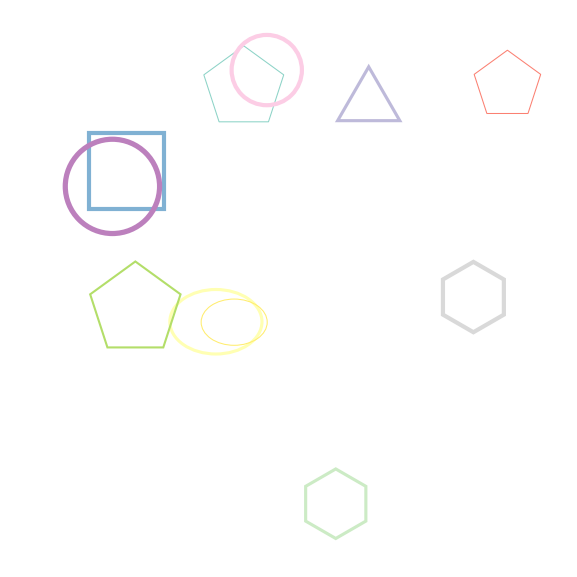[{"shape": "pentagon", "thickness": 0.5, "radius": 0.36, "center": [0.422, 0.847]}, {"shape": "oval", "thickness": 1.5, "radius": 0.4, "center": [0.374, 0.442]}, {"shape": "triangle", "thickness": 1.5, "radius": 0.31, "center": [0.638, 0.821]}, {"shape": "pentagon", "thickness": 0.5, "radius": 0.3, "center": [0.879, 0.852]}, {"shape": "square", "thickness": 2, "radius": 0.33, "center": [0.219, 0.703]}, {"shape": "pentagon", "thickness": 1, "radius": 0.41, "center": [0.234, 0.464]}, {"shape": "circle", "thickness": 2, "radius": 0.3, "center": [0.462, 0.878]}, {"shape": "hexagon", "thickness": 2, "radius": 0.3, "center": [0.82, 0.485]}, {"shape": "circle", "thickness": 2.5, "radius": 0.41, "center": [0.195, 0.676]}, {"shape": "hexagon", "thickness": 1.5, "radius": 0.3, "center": [0.581, 0.127]}, {"shape": "oval", "thickness": 0.5, "radius": 0.29, "center": [0.406, 0.441]}]